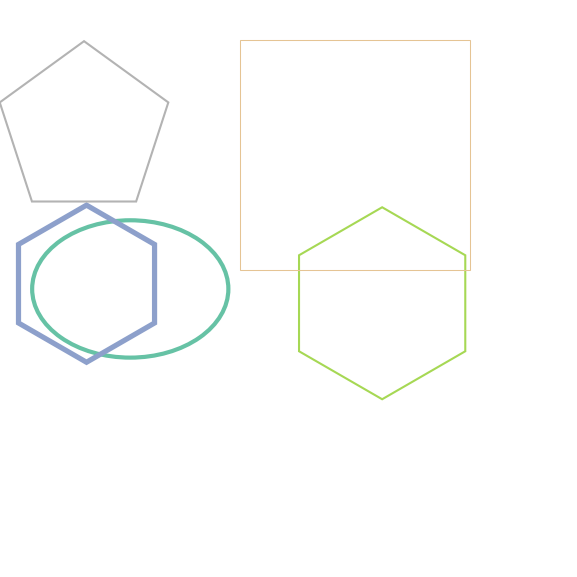[{"shape": "oval", "thickness": 2, "radius": 0.85, "center": [0.226, 0.499]}, {"shape": "hexagon", "thickness": 2.5, "radius": 0.68, "center": [0.15, 0.508]}, {"shape": "hexagon", "thickness": 1, "radius": 0.83, "center": [0.662, 0.474]}, {"shape": "square", "thickness": 0.5, "radius": 0.99, "center": [0.615, 0.731]}, {"shape": "pentagon", "thickness": 1, "radius": 0.77, "center": [0.146, 0.774]}]